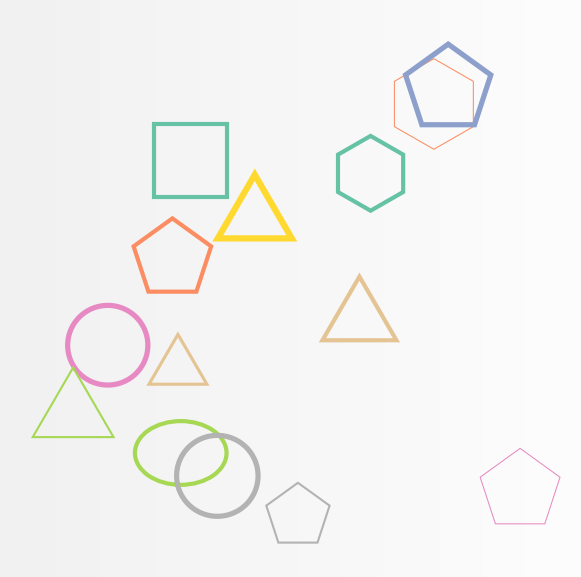[{"shape": "hexagon", "thickness": 2, "radius": 0.32, "center": [0.638, 0.699]}, {"shape": "square", "thickness": 2, "radius": 0.31, "center": [0.327, 0.721]}, {"shape": "hexagon", "thickness": 0.5, "radius": 0.39, "center": [0.746, 0.819]}, {"shape": "pentagon", "thickness": 2, "radius": 0.35, "center": [0.297, 0.551]}, {"shape": "pentagon", "thickness": 2.5, "radius": 0.39, "center": [0.771, 0.846]}, {"shape": "circle", "thickness": 2.5, "radius": 0.34, "center": [0.185, 0.401]}, {"shape": "pentagon", "thickness": 0.5, "radius": 0.36, "center": [0.895, 0.15]}, {"shape": "triangle", "thickness": 1, "radius": 0.4, "center": [0.126, 0.282]}, {"shape": "oval", "thickness": 2, "radius": 0.39, "center": [0.311, 0.215]}, {"shape": "triangle", "thickness": 3, "radius": 0.37, "center": [0.438, 0.623]}, {"shape": "triangle", "thickness": 2, "radius": 0.37, "center": [0.618, 0.447]}, {"shape": "triangle", "thickness": 1.5, "radius": 0.29, "center": [0.306, 0.363]}, {"shape": "circle", "thickness": 2.5, "radius": 0.35, "center": [0.374, 0.175]}, {"shape": "pentagon", "thickness": 1, "radius": 0.29, "center": [0.513, 0.106]}]